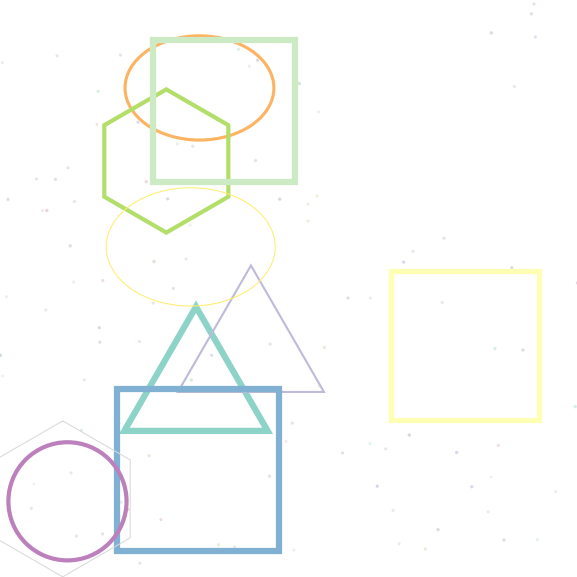[{"shape": "triangle", "thickness": 3, "radius": 0.72, "center": [0.339, 0.325]}, {"shape": "square", "thickness": 2.5, "radius": 0.64, "center": [0.805, 0.4]}, {"shape": "triangle", "thickness": 1, "radius": 0.73, "center": [0.435, 0.393]}, {"shape": "square", "thickness": 3, "radius": 0.7, "center": [0.343, 0.185]}, {"shape": "oval", "thickness": 1.5, "radius": 0.64, "center": [0.345, 0.847]}, {"shape": "hexagon", "thickness": 2, "radius": 0.62, "center": [0.288, 0.72]}, {"shape": "hexagon", "thickness": 0.5, "radius": 0.68, "center": [0.109, 0.135]}, {"shape": "circle", "thickness": 2, "radius": 0.51, "center": [0.117, 0.131]}, {"shape": "square", "thickness": 3, "radius": 0.62, "center": [0.387, 0.807]}, {"shape": "oval", "thickness": 0.5, "radius": 0.73, "center": [0.33, 0.572]}]